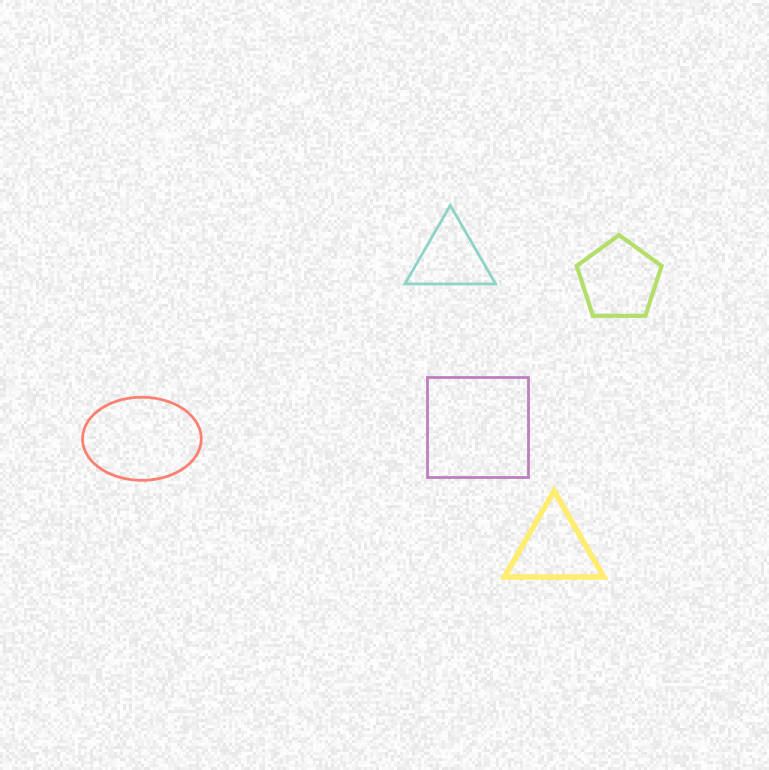[{"shape": "triangle", "thickness": 1, "radius": 0.34, "center": [0.585, 0.665]}, {"shape": "oval", "thickness": 1, "radius": 0.39, "center": [0.184, 0.43]}, {"shape": "pentagon", "thickness": 1.5, "radius": 0.29, "center": [0.804, 0.637]}, {"shape": "square", "thickness": 1, "radius": 0.33, "center": [0.62, 0.445]}, {"shape": "triangle", "thickness": 2, "radius": 0.37, "center": [0.72, 0.288]}]